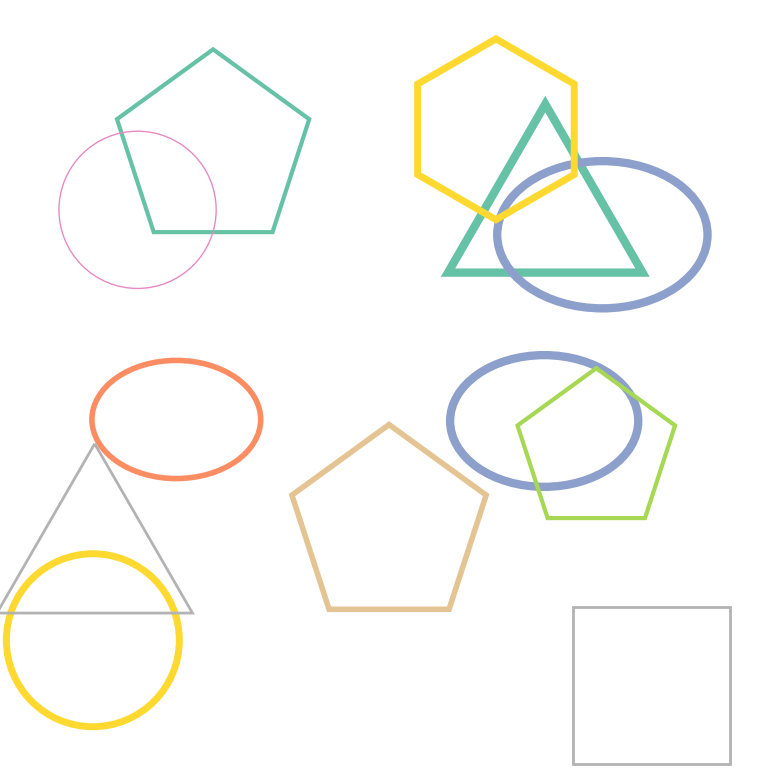[{"shape": "triangle", "thickness": 3, "radius": 0.73, "center": [0.708, 0.719]}, {"shape": "pentagon", "thickness": 1.5, "radius": 0.66, "center": [0.277, 0.805]}, {"shape": "oval", "thickness": 2, "radius": 0.55, "center": [0.229, 0.455]}, {"shape": "oval", "thickness": 3, "radius": 0.61, "center": [0.707, 0.453]}, {"shape": "oval", "thickness": 3, "radius": 0.68, "center": [0.782, 0.695]}, {"shape": "circle", "thickness": 0.5, "radius": 0.51, "center": [0.179, 0.727]}, {"shape": "pentagon", "thickness": 1.5, "radius": 0.54, "center": [0.774, 0.414]}, {"shape": "hexagon", "thickness": 2.5, "radius": 0.59, "center": [0.644, 0.832]}, {"shape": "circle", "thickness": 2.5, "radius": 0.56, "center": [0.121, 0.169]}, {"shape": "pentagon", "thickness": 2, "radius": 0.66, "center": [0.505, 0.316]}, {"shape": "triangle", "thickness": 1, "radius": 0.73, "center": [0.123, 0.277]}, {"shape": "square", "thickness": 1, "radius": 0.51, "center": [0.847, 0.109]}]